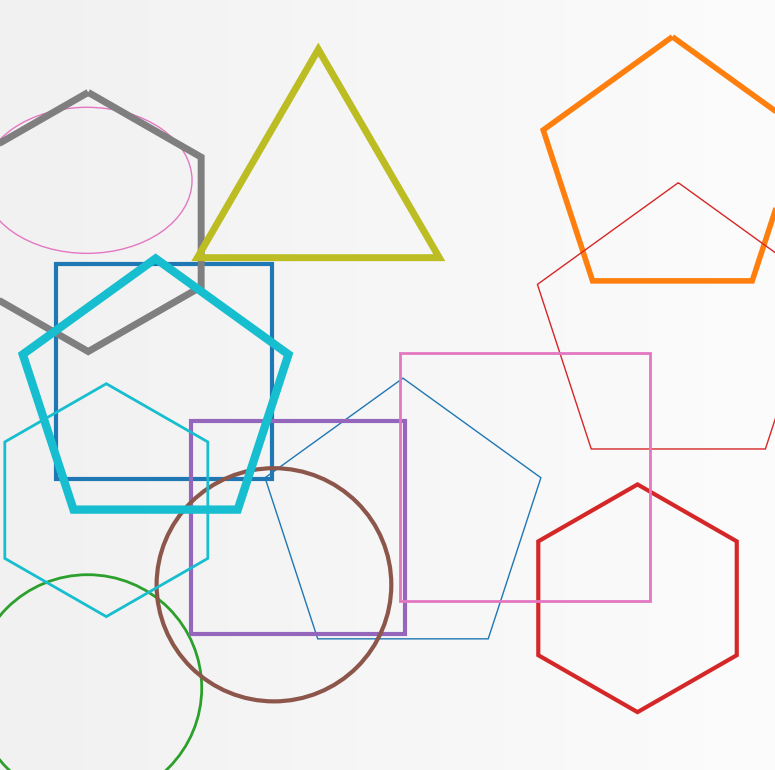[{"shape": "pentagon", "thickness": 0.5, "radius": 0.94, "center": [0.52, 0.322]}, {"shape": "square", "thickness": 1.5, "radius": 0.7, "center": [0.212, 0.517]}, {"shape": "pentagon", "thickness": 2, "radius": 0.88, "center": [0.868, 0.777]}, {"shape": "circle", "thickness": 1, "radius": 0.74, "center": [0.113, 0.107]}, {"shape": "pentagon", "thickness": 0.5, "radius": 0.96, "center": [0.875, 0.572]}, {"shape": "hexagon", "thickness": 1.5, "radius": 0.74, "center": [0.823, 0.223]}, {"shape": "square", "thickness": 1.5, "radius": 0.69, "center": [0.385, 0.315]}, {"shape": "circle", "thickness": 1.5, "radius": 0.76, "center": [0.353, 0.241]}, {"shape": "oval", "thickness": 0.5, "radius": 0.68, "center": [0.112, 0.766]}, {"shape": "square", "thickness": 1, "radius": 0.81, "center": [0.677, 0.38]}, {"shape": "hexagon", "thickness": 2.5, "radius": 0.84, "center": [0.114, 0.712]}, {"shape": "triangle", "thickness": 2.5, "radius": 0.9, "center": [0.411, 0.755]}, {"shape": "hexagon", "thickness": 1, "radius": 0.76, "center": [0.137, 0.35]}, {"shape": "pentagon", "thickness": 3, "radius": 0.9, "center": [0.201, 0.484]}]